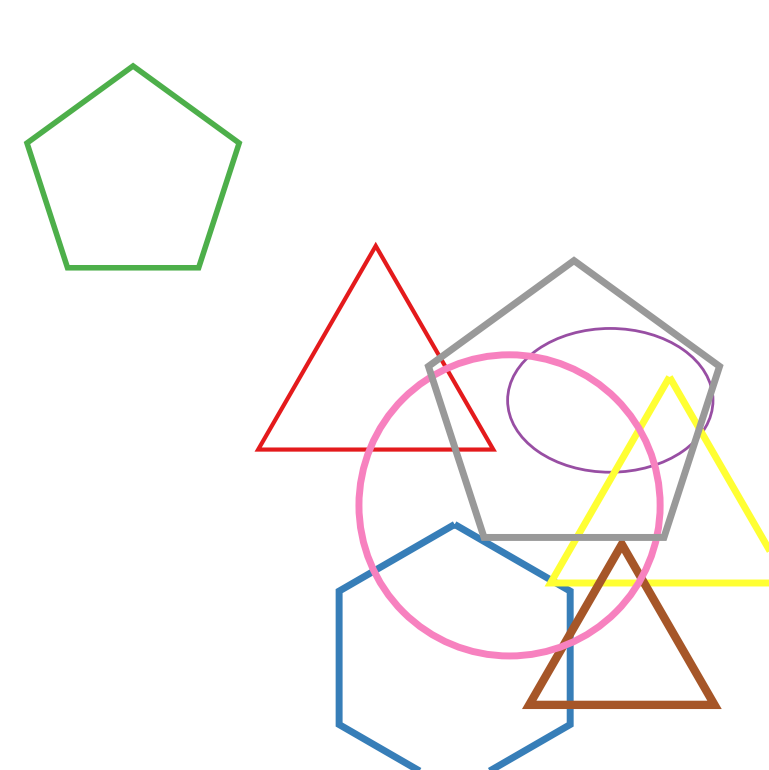[{"shape": "triangle", "thickness": 1.5, "radius": 0.88, "center": [0.488, 0.504]}, {"shape": "hexagon", "thickness": 2.5, "radius": 0.87, "center": [0.59, 0.146]}, {"shape": "pentagon", "thickness": 2, "radius": 0.72, "center": [0.173, 0.769]}, {"shape": "oval", "thickness": 1, "radius": 0.67, "center": [0.793, 0.48]}, {"shape": "triangle", "thickness": 2.5, "radius": 0.89, "center": [0.869, 0.332]}, {"shape": "triangle", "thickness": 3, "radius": 0.69, "center": [0.808, 0.154]}, {"shape": "circle", "thickness": 2.5, "radius": 0.98, "center": [0.662, 0.344]}, {"shape": "pentagon", "thickness": 2.5, "radius": 0.99, "center": [0.745, 0.463]}]